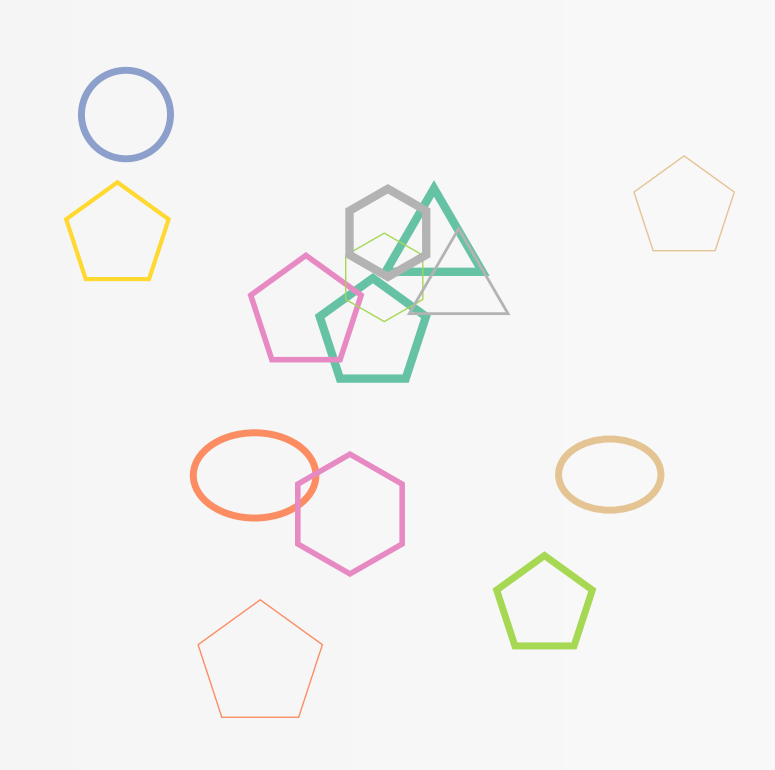[{"shape": "pentagon", "thickness": 3, "radius": 0.36, "center": [0.481, 0.567]}, {"shape": "triangle", "thickness": 3, "radius": 0.36, "center": [0.56, 0.683]}, {"shape": "pentagon", "thickness": 0.5, "radius": 0.42, "center": [0.336, 0.137]}, {"shape": "oval", "thickness": 2.5, "radius": 0.4, "center": [0.329, 0.383]}, {"shape": "circle", "thickness": 2.5, "radius": 0.29, "center": [0.163, 0.851]}, {"shape": "pentagon", "thickness": 2, "radius": 0.37, "center": [0.395, 0.593]}, {"shape": "hexagon", "thickness": 2, "radius": 0.39, "center": [0.452, 0.332]}, {"shape": "pentagon", "thickness": 2.5, "radius": 0.32, "center": [0.703, 0.214]}, {"shape": "hexagon", "thickness": 0.5, "radius": 0.29, "center": [0.496, 0.64]}, {"shape": "pentagon", "thickness": 1.5, "radius": 0.35, "center": [0.151, 0.694]}, {"shape": "oval", "thickness": 2.5, "radius": 0.33, "center": [0.787, 0.384]}, {"shape": "pentagon", "thickness": 0.5, "radius": 0.34, "center": [0.883, 0.729]}, {"shape": "hexagon", "thickness": 3, "radius": 0.29, "center": [0.5, 0.698]}, {"shape": "triangle", "thickness": 1, "radius": 0.37, "center": [0.592, 0.629]}]